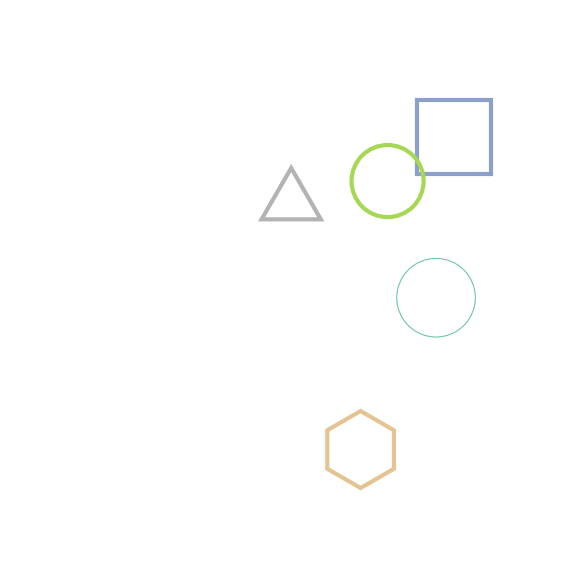[{"shape": "circle", "thickness": 0.5, "radius": 0.34, "center": [0.755, 0.484]}, {"shape": "square", "thickness": 2, "radius": 0.32, "center": [0.786, 0.761]}, {"shape": "circle", "thickness": 2, "radius": 0.31, "center": [0.671, 0.686]}, {"shape": "hexagon", "thickness": 2, "radius": 0.33, "center": [0.624, 0.221]}, {"shape": "triangle", "thickness": 2, "radius": 0.3, "center": [0.504, 0.649]}]